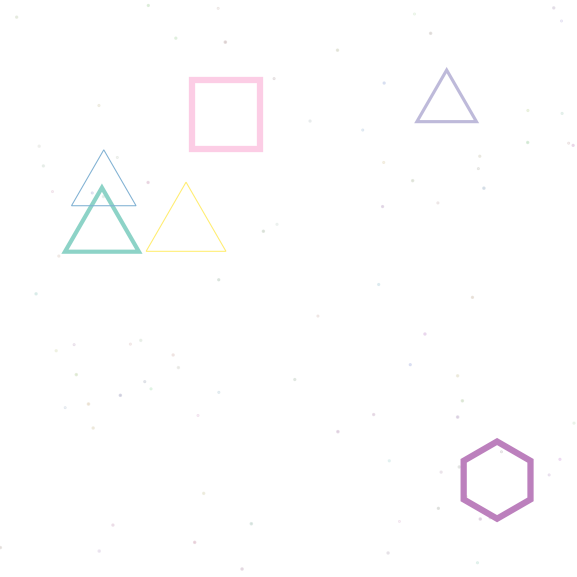[{"shape": "triangle", "thickness": 2, "radius": 0.37, "center": [0.177, 0.6]}, {"shape": "triangle", "thickness": 1.5, "radius": 0.3, "center": [0.773, 0.818]}, {"shape": "triangle", "thickness": 0.5, "radius": 0.32, "center": [0.18, 0.675]}, {"shape": "square", "thickness": 3, "radius": 0.3, "center": [0.391, 0.801]}, {"shape": "hexagon", "thickness": 3, "radius": 0.33, "center": [0.861, 0.168]}, {"shape": "triangle", "thickness": 0.5, "radius": 0.4, "center": [0.322, 0.604]}]